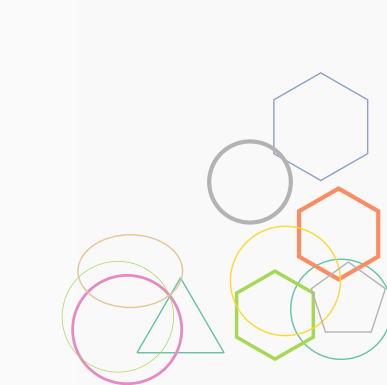[{"shape": "triangle", "thickness": 1, "radius": 0.65, "center": [0.466, 0.149]}, {"shape": "circle", "thickness": 1, "radius": 0.65, "center": [0.88, 0.197]}, {"shape": "hexagon", "thickness": 3, "radius": 0.59, "center": [0.874, 0.392]}, {"shape": "hexagon", "thickness": 1, "radius": 0.7, "center": [0.828, 0.671]}, {"shape": "circle", "thickness": 2, "radius": 0.7, "center": [0.328, 0.144]}, {"shape": "hexagon", "thickness": 2.5, "radius": 0.57, "center": [0.71, 0.182]}, {"shape": "circle", "thickness": 0.5, "radius": 0.72, "center": [0.304, 0.177]}, {"shape": "circle", "thickness": 1, "radius": 0.71, "center": [0.737, 0.27]}, {"shape": "oval", "thickness": 1, "radius": 0.67, "center": [0.336, 0.296]}, {"shape": "circle", "thickness": 3, "radius": 0.53, "center": [0.645, 0.527]}, {"shape": "pentagon", "thickness": 1, "radius": 0.5, "center": [0.899, 0.219]}]